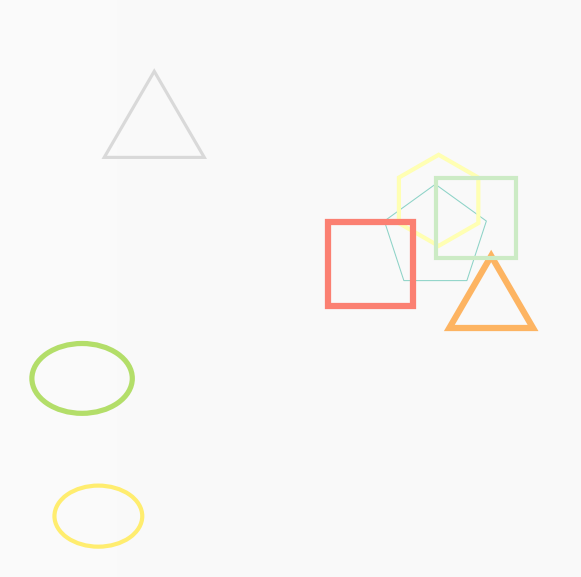[{"shape": "pentagon", "thickness": 0.5, "radius": 0.46, "center": [0.749, 0.588]}, {"shape": "hexagon", "thickness": 2, "radius": 0.39, "center": [0.755, 0.652]}, {"shape": "square", "thickness": 3, "radius": 0.37, "center": [0.637, 0.542]}, {"shape": "triangle", "thickness": 3, "radius": 0.42, "center": [0.845, 0.473]}, {"shape": "oval", "thickness": 2.5, "radius": 0.43, "center": [0.141, 0.344]}, {"shape": "triangle", "thickness": 1.5, "radius": 0.5, "center": [0.265, 0.776]}, {"shape": "square", "thickness": 2, "radius": 0.34, "center": [0.818, 0.621]}, {"shape": "oval", "thickness": 2, "radius": 0.38, "center": [0.169, 0.105]}]